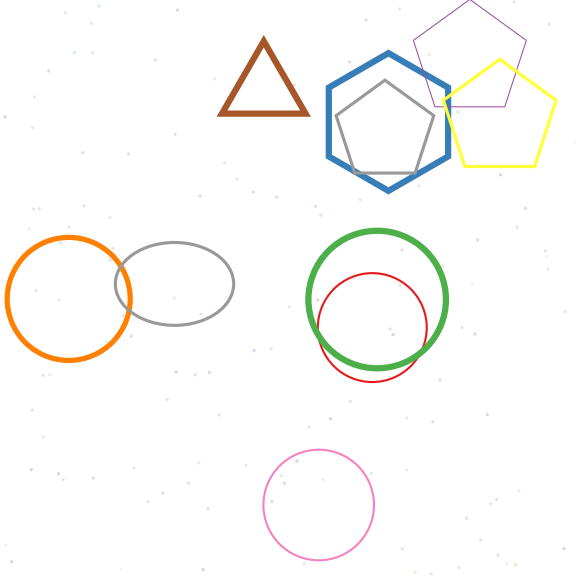[{"shape": "circle", "thickness": 1, "radius": 0.47, "center": [0.645, 0.432]}, {"shape": "hexagon", "thickness": 3, "radius": 0.6, "center": [0.673, 0.788]}, {"shape": "circle", "thickness": 3, "radius": 0.6, "center": [0.653, 0.48]}, {"shape": "pentagon", "thickness": 0.5, "radius": 0.51, "center": [0.814, 0.897]}, {"shape": "circle", "thickness": 2.5, "radius": 0.53, "center": [0.119, 0.482]}, {"shape": "pentagon", "thickness": 1.5, "radius": 0.51, "center": [0.865, 0.794]}, {"shape": "triangle", "thickness": 3, "radius": 0.42, "center": [0.457, 0.844]}, {"shape": "circle", "thickness": 1, "radius": 0.48, "center": [0.552, 0.125]}, {"shape": "pentagon", "thickness": 1.5, "radius": 0.44, "center": [0.667, 0.771]}, {"shape": "oval", "thickness": 1.5, "radius": 0.51, "center": [0.302, 0.508]}]